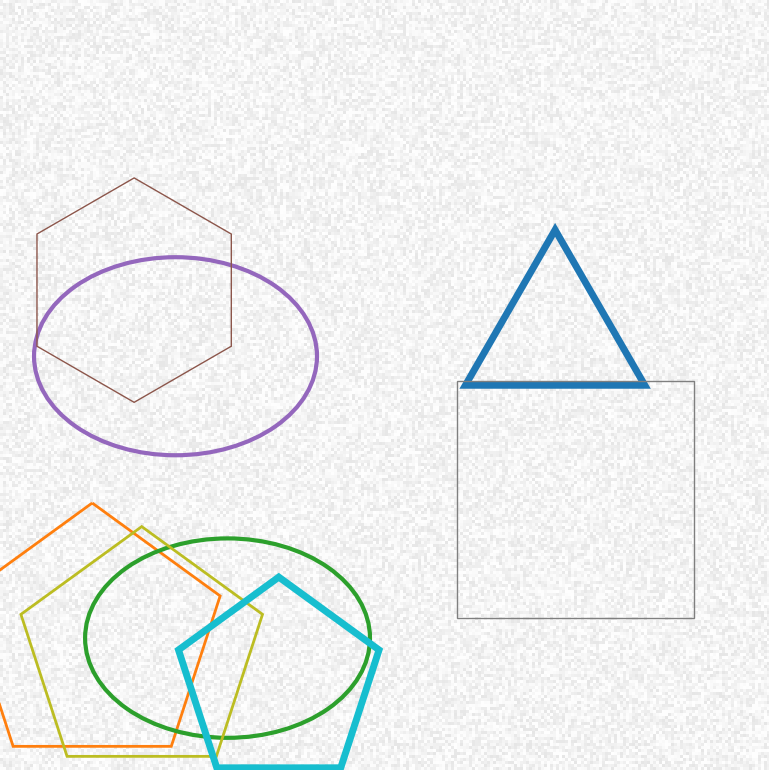[{"shape": "triangle", "thickness": 2.5, "radius": 0.67, "center": [0.721, 0.567]}, {"shape": "pentagon", "thickness": 1, "radius": 0.87, "center": [0.12, 0.172]}, {"shape": "oval", "thickness": 1.5, "radius": 0.92, "center": [0.296, 0.171]}, {"shape": "oval", "thickness": 1.5, "radius": 0.92, "center": [0.228, 0.537]}, {"shape": "hexagon", "thickness": 0.5, "radius": 0.73, "center": [0.174, 0.623]}, {"shape": "square", "thickness": 0.5, "radius": 0.77, "center": [0.748, 0.351]}, {"shape": "pentagon", "thickness": 1, "radius": 0.82, "center": [0.184, 0.151]}, {"shape": "pentagon", "thickness": 2.5, "radius": 0.68, "center": [0.362, 0.114]}]